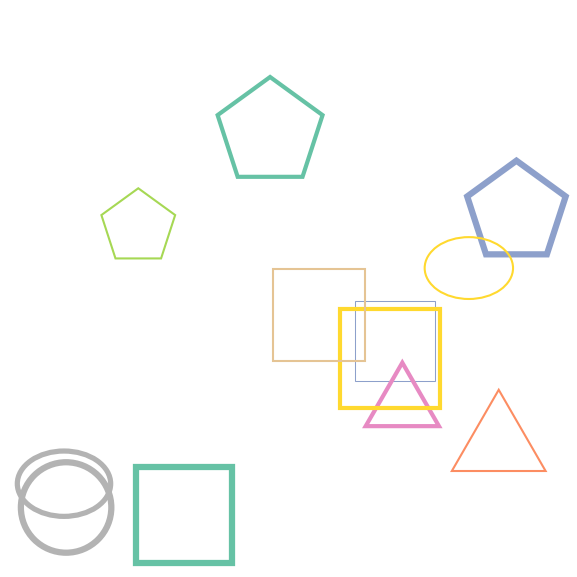[{"shape": "square", "thickness": 3, "radius": 0.41, "center": [0.318, 0.108]}, {"shape": "pentagon", "thickness": 2, "radius": 0.48, "center": [0.468, 0.77]}, {"shape": "triangle", "thickness": 1, "radius": 0.47, "center": [0.864, 0.23]}, {"shape": "square", "thickness": 0.5, "radius": 0.34, "center": [0.684, 0.408]}, {"shape": "pentagon", "thickness": 3, "radius": 0.45, "center": [0.894, 0.631]}, {"shape": "triangle", "thickness": 2, "radius": 0.37, "center": [0.697, 0.298]}, {"shape": "pentagon", "thickness": 1, "radius": 0.34, "center": [0.239, 0.606]}, {"shape": "square", "thickness": 2, "radius": 0.43, "center": [0.676, 0.378]}, {"shape": "oval", "thickness": 1, "radius": 0.38, "center": [0.812, 0.535]}, {"shape": "square", "thickness": 1, "radius": 0.4, "center": [0.553, 0.454]}, {"shape": "circle", "thickness": 3, "radius": 0.39, "center": [0.114, 0.12]}, {"shape": "oval", "thickness": 2.5, "radius": 0.4, "center": [0.111, 0.162]}]